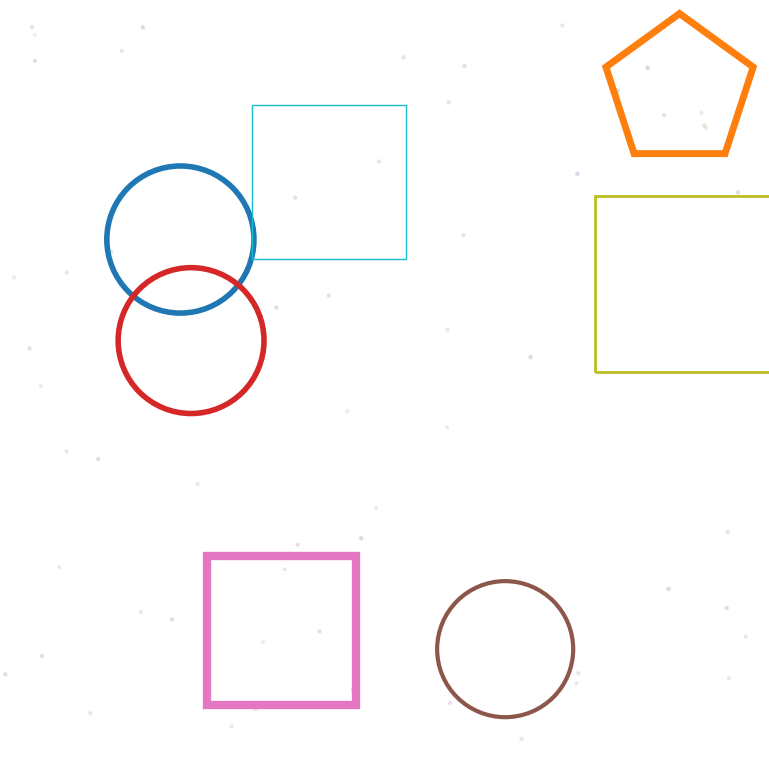[{"shape": "circle", "thickness": 2, "radius": 0.48, "center": [0.234, 0.689]}, {"shape": "pentagon", "thickness": 2.5, "radius": 0.5, "center": [0.883, 0.882]}, {"shape": "circle", "thickness": 2, "radius": 0.47, "center": [0.248, 0.558]}, {"shape": "circle", "thickness": 1.5, "radius": 0.44, "center": [0.656, 0.157]}, {"shape": "square", "thickness": 3, "radius": 0.48, "center": [0.366, 0.181]}, {"shape": "square", "thickness": 1, "radius": 0.57, "center": [0.887, 0.631]}, {"shape": "square", "thickness": 0.5, "radius": 0.5, "center": [0.427, 0.764]}]